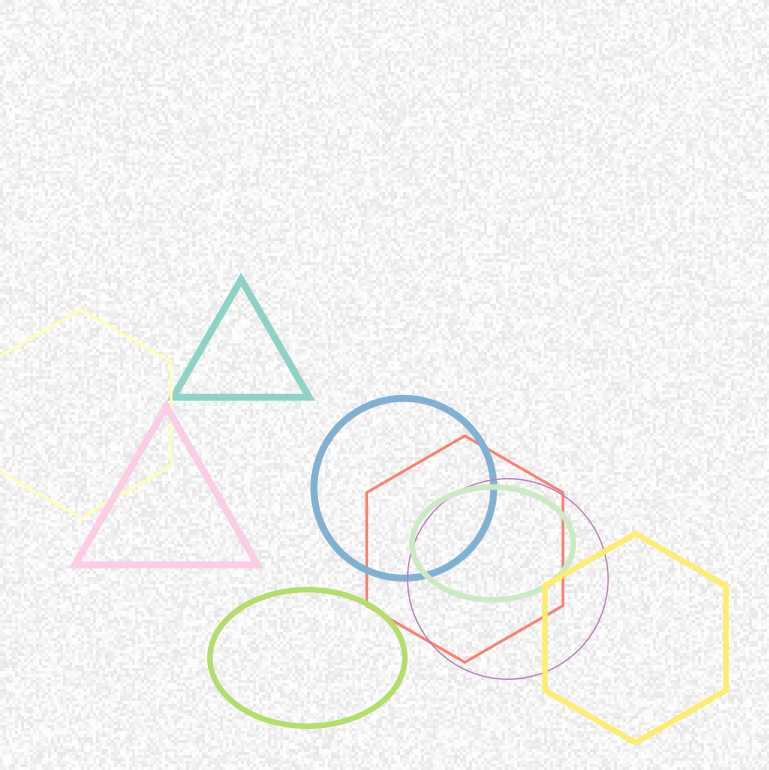[{"shape": "triangle", "thickness": 2.5, "radius": 0.51, "center": [0.313, 0.535]}, {"shape": "hexagon", "thickness": 1, "radius": 0.68, "center": [0.105, 0.463]}, {"shape": "hexagon", "thickness": 1, "radius": 0.74, "center": [0.604, 0.287]}, {"shape": "circle", "thickness": 2.5, "radius": 0.58, "center": [0.524, 0.366]}, {"shape": "oval", "thickness": 2, "radius": 0.63, "center": [0.399, 0.146]}, {"shape": "triangle", "thickness": 2.5, "radius": 0.69, "center": [0.216, 0.335]}, {"shape": "circle", "thickness": 0.5, "radius": 0.65, "center": [0.66, 0.248]}, {"shape": "oval", "thickness": 2, "radius": 0.52, "center": [0.64, 0.294]}, {"shape": "hexagon", "thickness": 2, "radius": 0.68, "center": [0.825, 0.171]}]